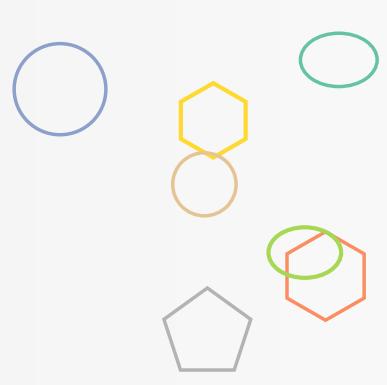[{"shape": "oval", "thickness": 2.5, "radius": 0.49, "center": [0.874, 0.844]}, {"shape": "hexagon", "thickness": 2.5, "radius": 0.57, "center": [0.84, 0.283]}, {"shape": "circle", "thickness": 2.5, "radius": 0.59, "center": [0.155, 0.768]}, {"shape": "oval", "thickness": 3, "radius": 0.47, "center": [0.787, 0.344]}, {"shape": "hexagon", "thickness": 3, "radius": 0.48, "center": [0.55, 0.687]}, {"shape": "circle", "thickness": 2.5, "radius": 0.41, "center": [0.527, 0.521]}, {"shape": "pentagon", "thickness": 2.5, "radius": 0.59, "center": [0.535, 0.134]}]